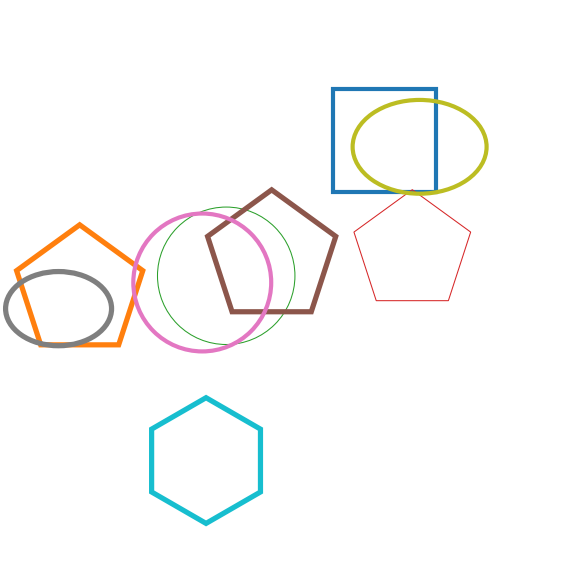[{"shape": "square", "thickness": 2, "radius": 0.44, "center": [0.666, 0.756]}, {"shape": "pentagon", "thickness": 2.5, "radius": 0.57, "center": [0.138, 0.495]}, {"shape": "circle", "thickness": 0.5, "radius": 0.6, "center": [0.392, 0.522]}, {"shape": "pentagon", "thickness": 0.5, "radius": 0.53, "center": [0.714, 0.564]}, {"shape": "pentagon", "thickness": 2.5, "radius": 0.58, "center": [0.47, 0.554]}, {"shape": "circle", "thickness": 2, "radius": 0.6, "center": [0.35, 0.51]}, {"shape": "oval", "thickness": 2.5, "radius": 0.46, "center": [0.101, 0.465]}, {"shape": "oval", "thickness": 2, "radius": 0.58, "center": [0.727, 0.745]}, {"shape": "hexagon", "thickness": 2.5, "radius": 0.54, "center": [0.357, 0.202]}]